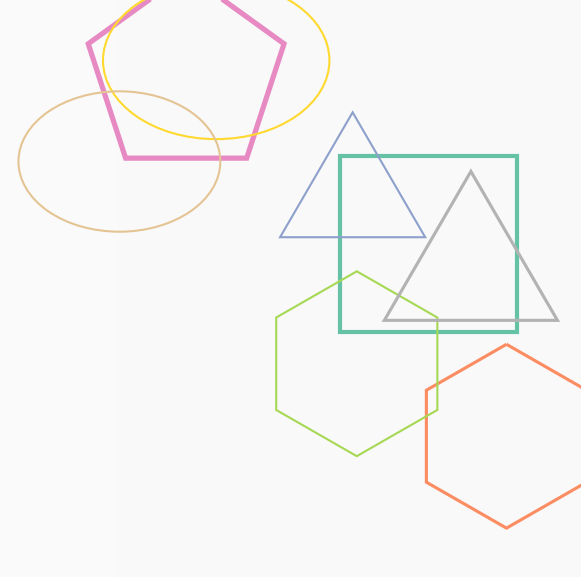[{"shape": "square", "thickness": 2, "radius": 0.76, "center": [0.738, 0.577]}, {"shape": "hexagon", "thickness": 1.5, "radius": 0.8, "center": [0.871, 0.244]}, {"shape": "triangle", "thickness": 1, "radius": 0.72, "center": [0.607, 0.66]}, {"shape": "pentagon", "thickness": 2.5, "radius": 0.89, "center": [0.32, 0.869]}, {"shape": "hexagon", "thickness": 1, "radius": 0.8, "center": [0.614, 0.369]}, {"shape": "oval", "thickness": 1, "radius": 0.97, "center": [0.372, 0.895]}, {"shape": "oval", "thickness": 1, "radius": 0.87, "center": [0.205, 0.719]}, {"shape": "triangle", "thickness": 1.5, "radius": 0.86, "center": [0.81, 0.53]}]